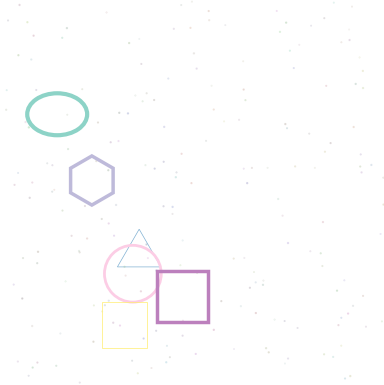[{"shape": "oval", "thickness": 3, "radius": 0.39, "center": [0.149, 0.703]}, {"shape": "hexagon", "thickness": 2.5, "radius": 0.32, "center": [0.239, 0.531]}, {"shape": "triangle", "thickness": 0.5, "radius": 0.33, "center": [0.361, 0.339]}, {"shape": "circle", "thickness": 2, "radius": 0.37, "center": [0.345, 0.289]}, {"shape": "square", "thickness": 2.5, "radius": 0.33, "center": [0.473, 0.231]}, {"shape": "square", "thickness": 0.5, "radius": 0.29, "center": [0.324, 0.156]}]